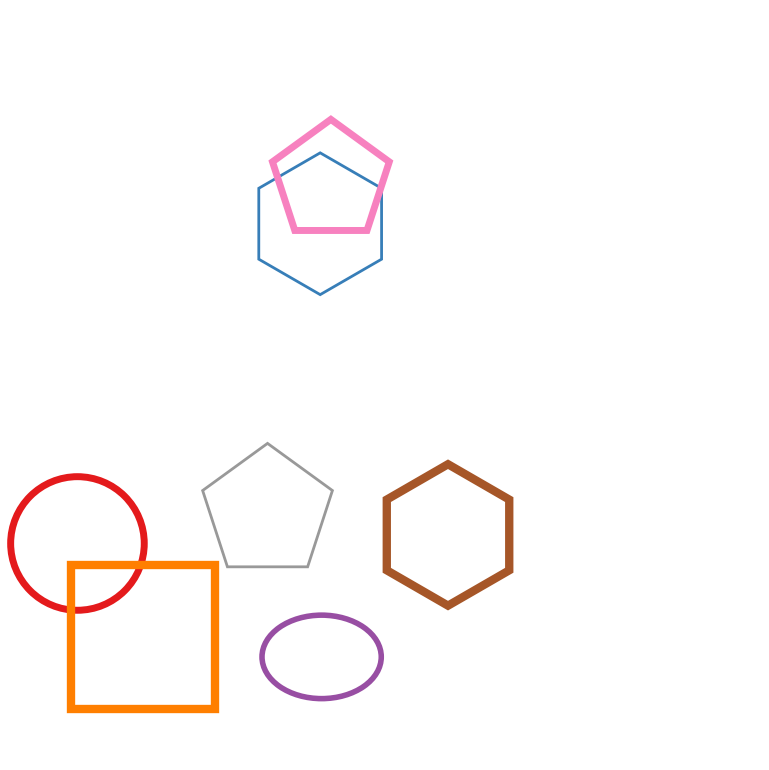[{"shape": "circle", "thickness": 2.5, "radius": 0.43, "center": [0.101, 0.294]}, {"shape": "hexagon", "thickness": 1, "radius": 0.46, "center": [0.416, 0.709]}, {"shape": "oval", "thickness": 2, "radius": 0.39, "center": [0.418, 0.147]}, {"shape": "square", "thickness": 3, "radius": 0.47, "center": [0.186, 0.173]}, {"shape": "hexagon", "thickness": 3, "radius": 0.46, "center": [0.582, 0.305]}, {"shape": "pentagon", "thickness": 2.5, "radius": 0.4, "center": [0.43, 0.765]}, {"shape": "pentagon", "thickness": 1, "radius": 0.44, "center": [0.347, 0.336]}]